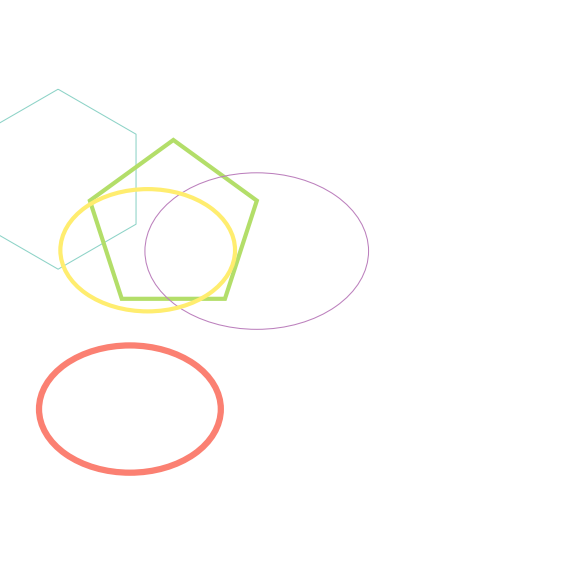[{"shape": "hexagon", "thickness": 0.5, "radius": 0.78, "center": [0.101, 0.689]}, {"shape": "oval", "thickness": 3, "radius": 0.79, "center": [0.225, 0.291]}, {"shape": "pentagon", "thickness": 2, "radius": 0.76, "center": [0.3, 0.605]}, {"shape": "oval", "thickness": 0.5, "radius": 0.97, "center": [0.445, 0.564]}, {"shape": "oval", "thickness": 2, "radius": 0.76, "center": [0.256, 0.566]}]